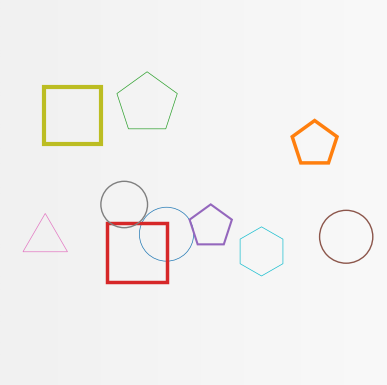[{"shape": "circle", "thickness": 0.5, "radius": 0.35, "center": [0.43, 0.392]}, {"shape": "pentagon", "thickness": 2.5, "radius": 0.3, "center": [0.812, 0.626]}, {"shape": "pentagon", "thickness": 0.5, "radius": 0.41, "center": [0.38, 0.732]}, {"shape": "square", "thickness": 2.5, "radius": 0.39, "center": [0.354, 0.344]}, {"shape": "pentagon", "thickness": 1.5, "radius": 0.29, "center": [0.544, 0.412]}, {"shape": "circle", "thickness": 1, "radius": 0.34, "center": [0.893, 0.385]}, {"shape": "triangle", "thickness": 0.5, "radius": 0.33, "center": [0.117, 0.379]}, {"shape": "circle", "thickness": 1, "radius": 0.3, "center": [0.321, 0.469]}, {"shape": "square", "thickness": 3, "radius": 0.37, "center": [0.187, 0.701]}, {"shape": "hexagon", "thickness": 0.5, "radius": 0.32, "center": [0.675, 0.347]}]